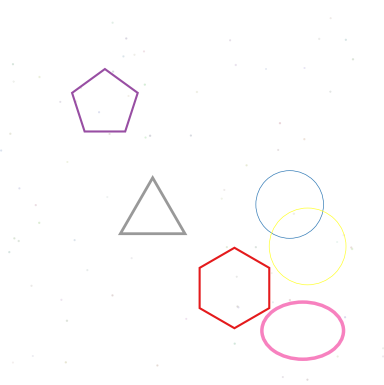[{"shape": "hexagon", "thickness": 1.5, "radius": 0.52, "center": [0.609, 0.252]}, {"shape": "circle", "thickness": 0.5, "radius": 0.44, "center": [0.752, 0.469]}, {"shape": "pentagon", "thickness": 1.5, "radius": 0.45, "center": [0.272, 0.731]}, {"shape": "circle", "thickness": 0.5, "radius": 0.5, "center": [0.799, 0.36]}, {"shape": "oval", "thickness": 2.5, "radius": 0.53, "center": [0.786, 0.141]}, {"shape": "triangle", "thickness": 2, "radius": 0.48, "center": [0.397, 0.441]}]